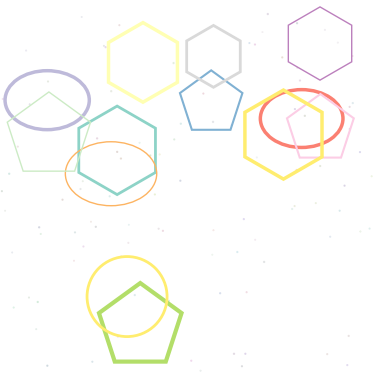[{"shape": "hexagon", "thickness": 2, "radius": 0.57, "center": [0.304, 0.61]}, {"shape": "hexagon", "thickness": 2.5, "radius": 0.52, "center": [0.371, 0.838]}, {"shape": "oval", "thickness": 2.5, "radius": 0.55, "center": [0.123, 0.74]}, {"shape": "oval", "thickness": 2.5, "radius": 0.54, "center": [0.784, 0.692]}, {"shape": "pentagon", "thickness": 1.5, "radius": 0.43, "center": [0.549, 0.732]}, {"shape": "oval", "thickness": 1, "radius": 0.59, "center": [0.288, 0.549]}, {"shape": "pentagon", "thickness": 3, "radius": 0.56, "center": [0.364, 0.152]}, {"shape": "pentagon", "thickness": 1.5, "radius": 0.46, "center": [0.832, 0.665]}, {"shape": "hexagon", "thickness": 2, "radius": 0.4, "center": [0.554, 0.854]}, {"shape": "hexagon", "thickness": 1, "radius": 0.48, "center": [0.831, 0.887]}, {"shape": "pentagon", "thickness": 1, "radius": 0.57, "center": [0.127, 0.647]}, {"shape": "hexagon", "thickness": 2.5, "radius": 0.58, "center": [0.736, 0.65]}, {"shape": "circle", "thickness": 2, "radius": 0.52, "center": [0.33, 0.23]}]